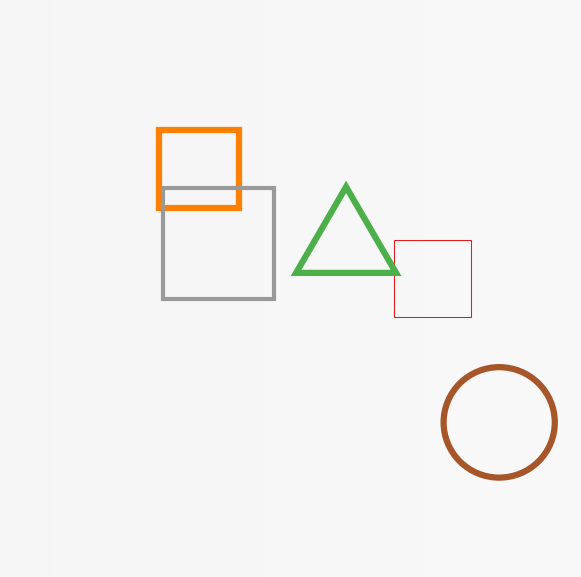[{"shape": "square", "thickness": 0.5, "radius": 0.33, "center": [0.744, 0.516]}, {"shape": "triangle", "thickness": 3, "radius": 0.5, "center": [0.595, 0.576]}, {"shape": "square", "thickness": 3, "radius": 0.34, "center": [0.343, 0.707]}, {"shape": "circle", "thickness": 3, "radius": 0.48, "center": [0.859, 0.268]}, {"shape": "square", "thickness": 2, "radius": 0.48, "center": [0.376, 0.578]}]